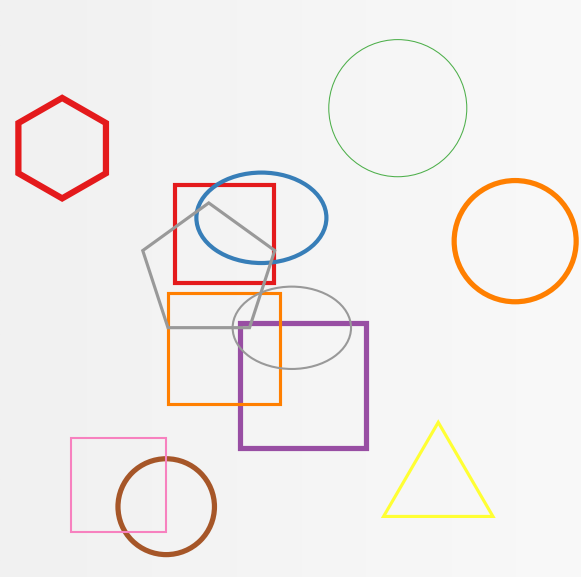[{"shape": "square", "thickness": 2, "radius": 0.42, "center": [0.387, 0.594]}, {"shape": "hexagon", "thickness": 3, "radius": 0.43, "center": [0.107, 0.743]}, {"shape": "oval", "thickness": 2, "radius": 0.56, "center": [0.45, 0.622]}, {"shape": "circle", "thickness": 0.5, "radius": 0.59, "center": [0.684, 0.812]}, {"shape": "square", "thickness": 2.5, "radius": 0.54, "center": [0.521, 0.332]}, {"shape": "circle", "thickness": 2.5, "radius": 0.52, "center": [0.886, 0.582]}, {"shape": "square", "thickness": 1.5, "radius": 0.48, "center": [0.385, 0.395]}, {"shape": "triangle", "thickness": 1.5, "radius": 0.54, "center": [0.754, 0.159]}, {"shape": "circle", "thickness": 2.5, "radius": 0.41, "center": [0.286, 0.122]}, {"shape": "square", "thickness": 1, "radius": 0.41, "center": [0.204, 0.159]}, {"shape": "pentagon", "thickness": 1.5, "radius": 0.6, "center": [0.359, 0.528]}, {"shape": "oval", "thickness": 1, "radius": 0.51, "center": [0.502, 0.432]}]